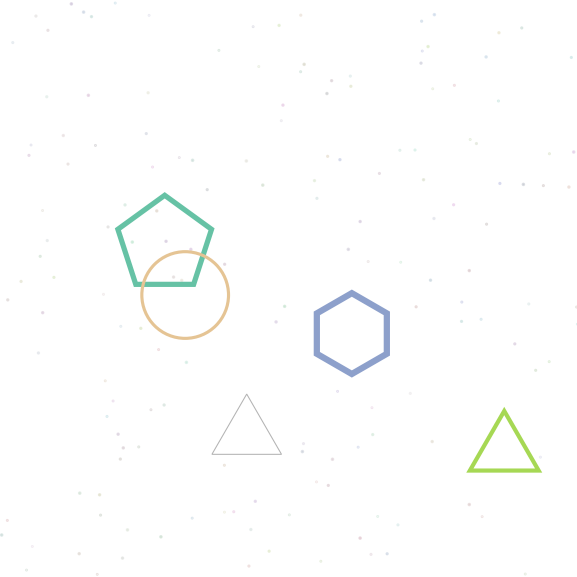[{"shape": "pentagon", "thickness": 2.5, "radius": 0.43, "center": [0.285, 0.576]}, {"shape": "hexagon", "thickness": 3, "radius": 0.35, "center": [0.609, 0.422]}, {"shape": "triangle", "thickness": 2, "radius": 0.34, "center": [0.873, 0.219]}, {"shape": "circle", "thickness": 1.5, "radius": 0.38, "center": [0.321, 0.488]}, {"shape": "triangle", "thickness": 0.5, "radius": 0.35, "center": [0.427, 0.247]}]